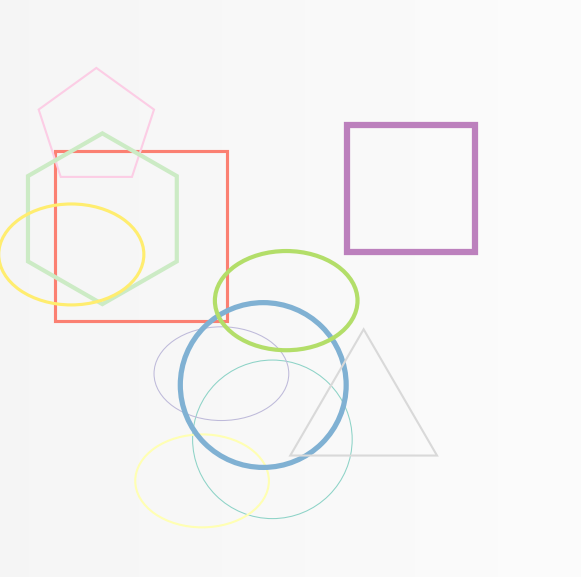[{"shape": "circle", "thickness": 0.5, "radius": 0.69, "center": [0.469, 0.238]}, {"shape": "oval", "thickness": 1, "radius": 0.57, "center": [0.348, 0.166]}, {"shape": "oval", "thickness": 0.5, "radius": 0.58, "center": [0.381, 0.352]}, {"shape": "square", "thickness": 1.5, "radius": 0.74, "center": [0.243, 0.59]}, {"shape": "circle", "thickness": 2.5, "radius": 0.71, "center": [0.453, 0.332]}, {"shape": "oval", "thickness": 2, "radius": 0.61, "center": [0.492, 0.479]}, {"shape": "pentagon", "thickness": 1, "radius": 0.52, "center": [0.166, 0.777]}, {"shape": "triangle", "thickness": 1, "radius": 0.73, "center": [0.626, 0.283]}, {"shape": "square", "thickness": 3, "radius": 0.55, "center": [0.708, 0.673]}, {"shape": "hexagon", "thickness": 2, "radius": 0.74, "center": [0.176, 0.62]}, {"shape": "oval", "thickness": 1.5, "radius": 0.62, "center": [0.123, 0.559]}]